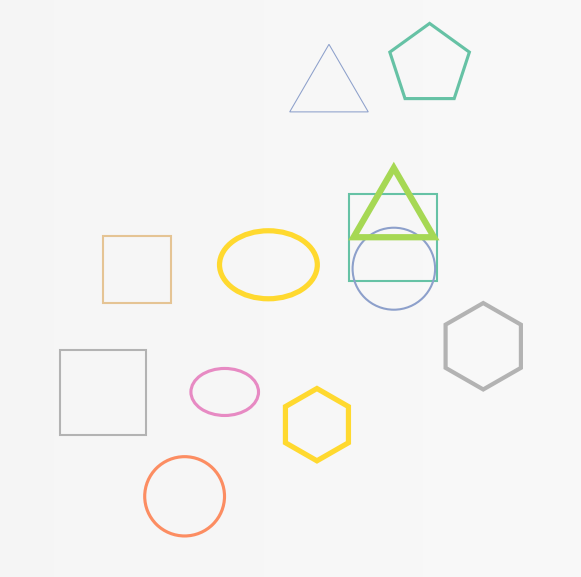[{"shape": "square", "thickness": 1, "radius": 0.38, "center": [0.675, 0.588]}, {"shape": "pentagon", "thickness": 1.5, "radius": 0.36, "center": [0.739, 0.887]}, {"shape": "circle", "thickness": 1.5, "radius": 0.34, "center": [0.318, 0.14]}, {"shape": "circle", "thickness": 1, "radius": 0.35, "center": [0.678, 0.534]}, {"shape": "triangle", "thickness": 0.5, "radius": 0.39, "center": [0.566, 0.844]}, {"shape": "oval", "thickness": 1.5, "radius": 0.29, "center": [0.387, 0.32]}, {"shape": "triangle", "thickness": 3, "radius": 0.4, "center": [0.678, 0.628]}, {"shape": "hexagon", "thickness": 2.5, "radius": 0.31, "center": [0.545, 0.264]}, {"shape": "oval", "thickness": 2.5, "radius": 0.42, "center": [0.462, 0.541]}, {"shape": "square", "thickness": 1, "radius": 0.29, "center": [0.236, 0.532]}, {"shape": "square", "thickness": 1, "radius": 0.37, "center": [0.177, 0.32]}, {"shape": "hexagon", "thickness": 2, "radius": 0.37, "center": [0.831, 0.4]}]